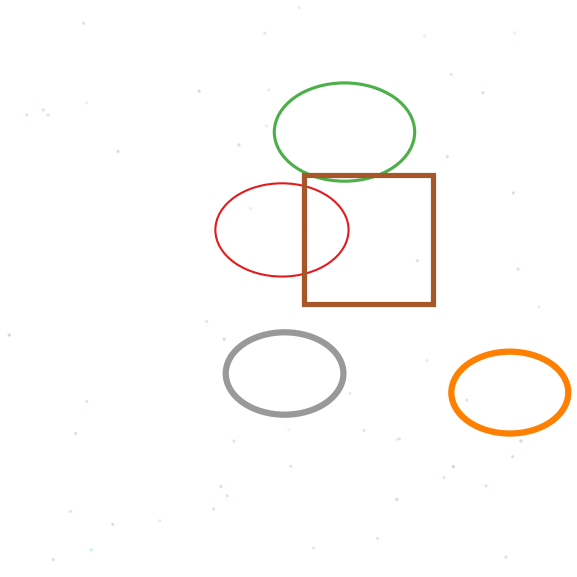[{"shape": "oval", "thickness": 1, "radius": 0.58, "center": [0.488, 0.601]}, {"shape": "oval", "thickness": 1.5, "radius": 0.61, "center": [0.597, 0.77]}, {"shape": "oval", "thickness": 3, "radius": 0.51, "center": [0.883, 0.319]}, {"shape": "square", "thickness": 2.5, "radius": 0.56, "center": [0.638, 0.585]}, {"shape": "oval", "thickness": 3, "radius": 0.51, "center": [0.493, 0.352]}]